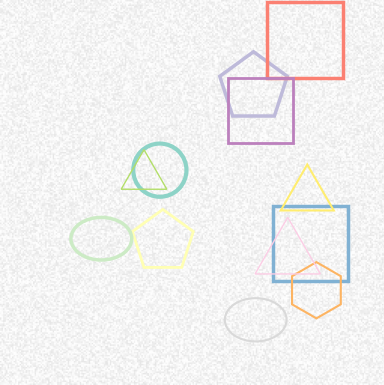[{"shape": "circle", "thickness": 3, "radius": 0.35, "center": [0.415, 0.558]}, {"shape": "pentagon", "thickness": 2, "radius": 0.42, "center": [0.423, 0.373]}, {"shape": "pentagon", "thickness": 2.5, "radius": 0.46, "center": [0.659, 0.773]}, {"shape": "square", "thickness": 2.5, "radius": 0.49, "center": [0.793, 0.896]}, {"shape": "square", "thickness": 2.5, "radius": 0.49, "center": [0.806, 0.368]}, {"shape": "hexagon", "thickness": 1.5, "radius": 0.37, "center": [0.822, 0.246]}, {"shape": "triangle", "thickness": 1, "radius": 0.34, "center": [0.374, 0.543]}, {"shape": "triangle", "thickness": 1, "radius": 0.49, "center": [0.747, 0.337]}, {"shape": "oval", "thickness": 1.5, "radius": 0.4, "center": [0.664, 0.169]}, {"shape": "square", "thickness": 2, "radius": 0.42, "center": [0.676, 0.712]}, {"shape": "oval", "thickness": 2.5, "radius": 0.4, "center": [0.263, 0.38]}, {"shape": "triangle", "thickness": 1.5, "radius": 0.4, "center": [0.798, 0.493]}]